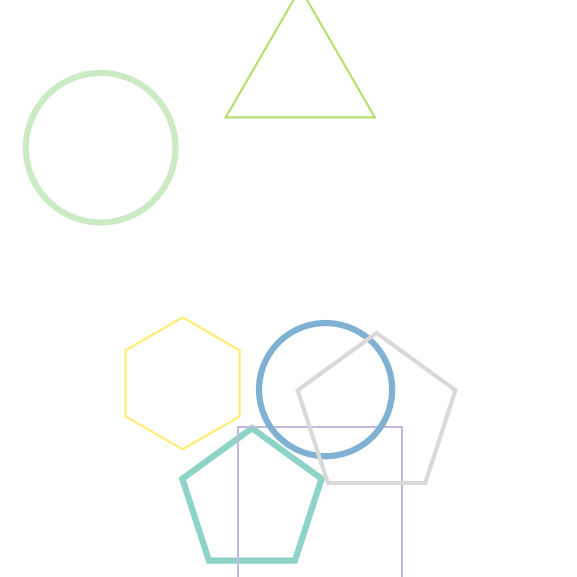[{"shape": "pentagon", "thickness": 3, "radius": 0.63, "center": [0.436, 0.131]}, {"shape": "square", "thickness": 1, "radius": 0.71, "center": [0.554, 0.117]}, {"shape": "circle", "thickness": 3, "radius": 0.58, "center": [0.564, 0.324]}, {"shape": "triangle", "thickness": 1, "radius": 0.75, "center": [0.52, 0.87]}, {"shape": "pentagon", "thickness": 2, "radius": 0.72, "center": [0.652, 0.279]}, {"shape": "circle", "thickness": 3, "radius": 0.65, "center": [0.174, 0.743]}, {"shape": "hexagon", "thickness": 1, "radius": 0.57, "center": [0.316, 0.335]}]